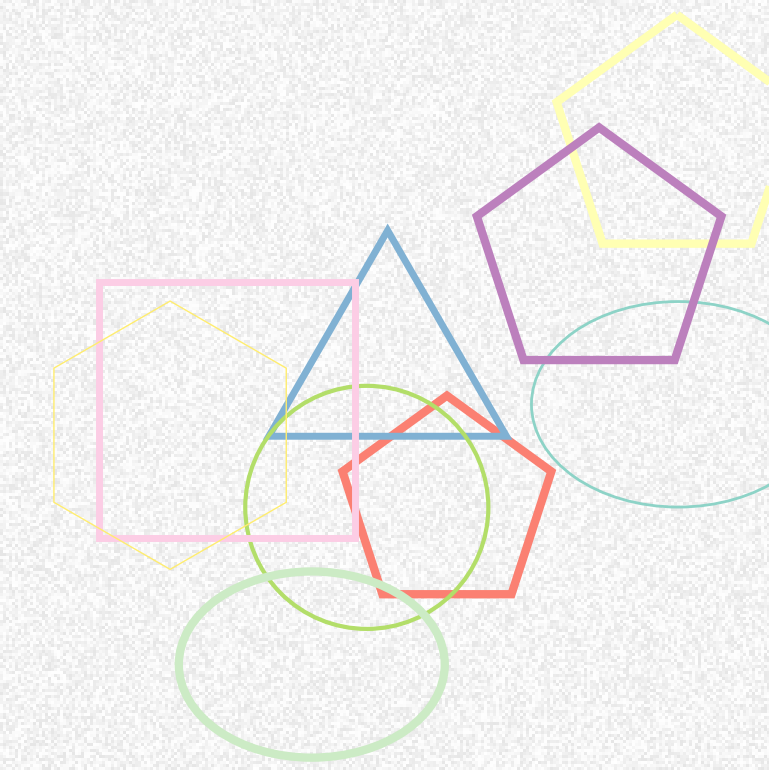[{"shape": "oval", "thickness": 1, "radius": 0.95, "center": [0.881, 0.475]}, {"shape": "pentagon", "thickness": 3, "radius": 0.82, "center": [0.879, 0.817]}, {"shape": "pentagon", "thickness": 3, "radius": 0.71, "center": [0.58, 0.344]}, {"shape": "triangle", "thickness": 2.5, "radius": 0.89, "center": [0.503, 0.523]}, {"shape": "circle", "thickness": 1.5, "radius": 0.79, "center": [0.476, 0.341]}, {"shape": "square", "thickness": 2.5, "radius": 0.83, "center": [0.295, 0.467]}, {"shape": "pentagon", "thickness": 3, "radius": 0.83, "center": [0.778, 0.667]}, {"shape": "oval", "thickness": 3, "radius": 0.86, "center": [0.405, 0.137]}, {"shape": "hexagon", "thickness": 0.5, "radius": 0.87, "center": [0.221, 0.435]}]